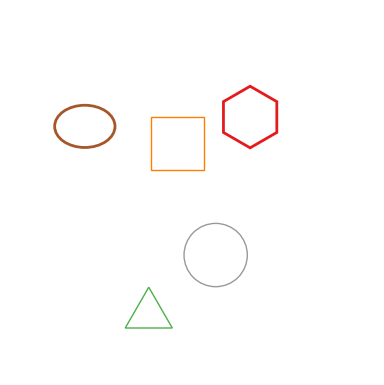[{"shape": "hexagon", "thickness": 2, "radius": 0.4, "center": [0.65, 0.696]}, {"shape": "triangle", "thickness": 1, "radius": 0.35, "center": [0.386, 0.183]}, {"shape": "square", "thickness": 1, "radius": 0.34, "center": [0.46, 0.627]}, {"shape": "oval", "thickness": 2, "radius": 0.39, "center": [0.22, 0.672]}, {"shape": "circle", "thickness": 1, "radius": 0.41, "center": [0.56, 0.338]}]